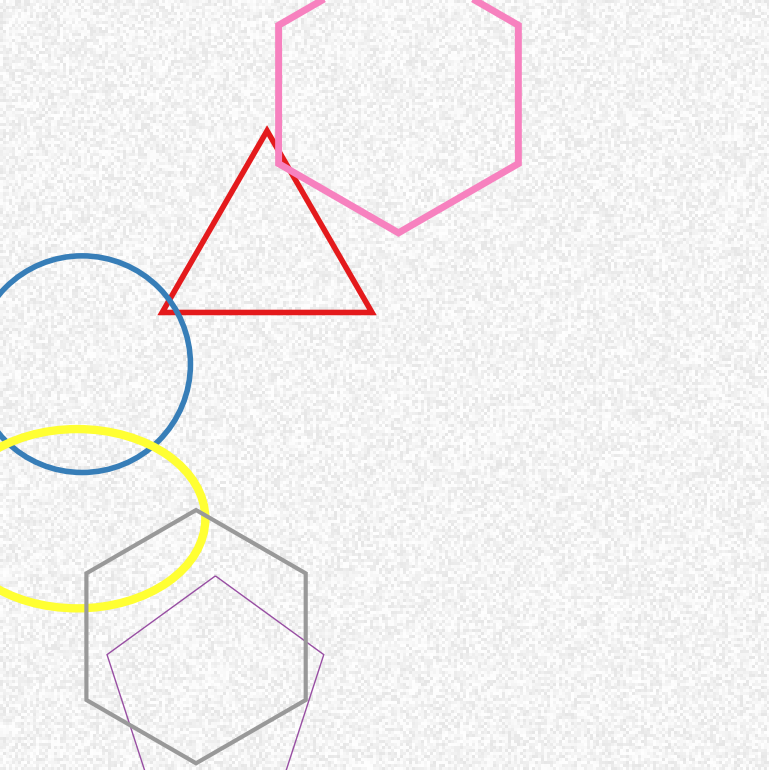[{"shape": "triangle", "thickness": 2, "radius": 0.79, "center": [0.347, 0.673]}, {"shape": "circle", "thickness": 2, "radius": 0.7, "center": [0.107, 0.527]}, {"shape": "pentagon", "thickness": 0.5, "radius": 0.74, "center": [0.28, 0.104]}, {"shape": "oval", "thickness": 3, "radius": 0.83, "center": [0.1, 0.326]}, {"shape": "hexagon", "thickness": 2.5, "radius": 0.9, "center": [0.518, 0.877]}, {"shape": "hexagon", "thickness": 1.5, "radius": 0.82, "center": [0.255, 0.173]}]